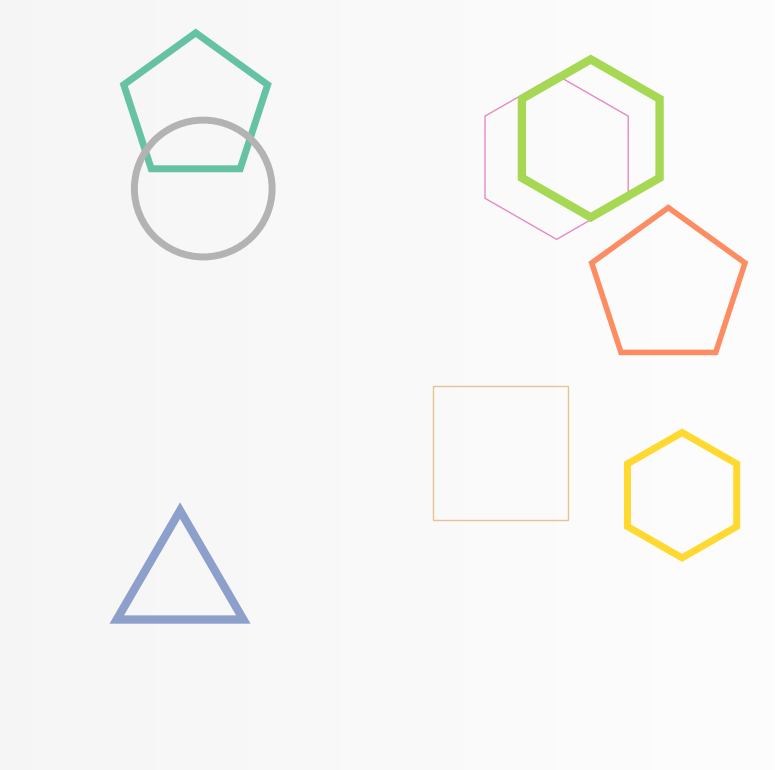[{"shape": "pentagon", "thickness": 2.5, "radius": 0.49, "center": [0.253, 0.86]}, {"shape": "pentagon", "thickness": 2, "radius": 0.52, "center": [0.862, 0.626]}, {"shape": "triangle", "thickness": 3, "radius": 0.47, "center": [0.232, 0.243]}, {"shape": "hexagon", "thickness": 0.5, "radius": 0.53, "center": [0.718, 0.796]}, {"shape": "hexagon", "thickness": 3, "radius": 0.51, "center": [0.762, 0.82]}, {"shape": "hexagon", "thickness": 2.5, "radius": 0.41, "center": [0.88, 0.357]}, {"shape": "square", "thickness": 0.5, "radius": 0.44, "center": [0.645, 0.412]}, {"shape": "circle", "thickness": 2.5, "radius": 0.44, "center": [0.262, 0.755]}]